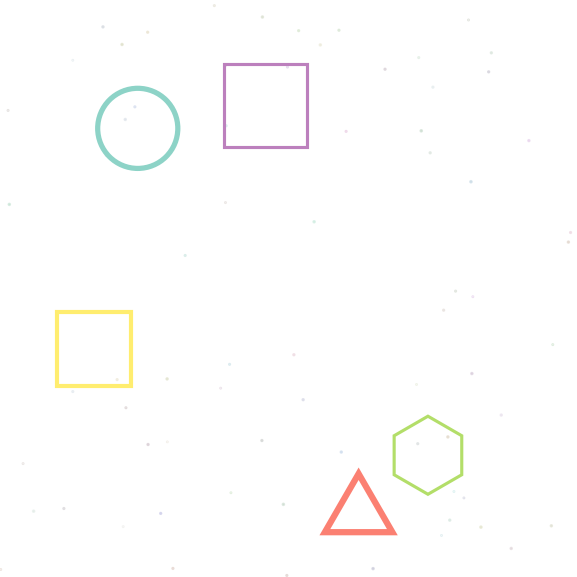[{"shape": "circle", "thickness": 2.5, "radius": 0.35, "center": [0.239, 0.777]}, {"shape": "triangle", "thickness": 3, "radius": 0.34, "center": [0.621, 0.111]}, {"shape": "hexagon", "thickness": 1.5, "radius": 0.34, "center": [0.741, 0.211]}, {"shape": "square", "thickness": 1.5, "radius": 0.36, "center": [0.46, 0.817]}, {"shape": "square", "thickness": 2, "radius": 0.32, "center": [0.163, 0.394]}]